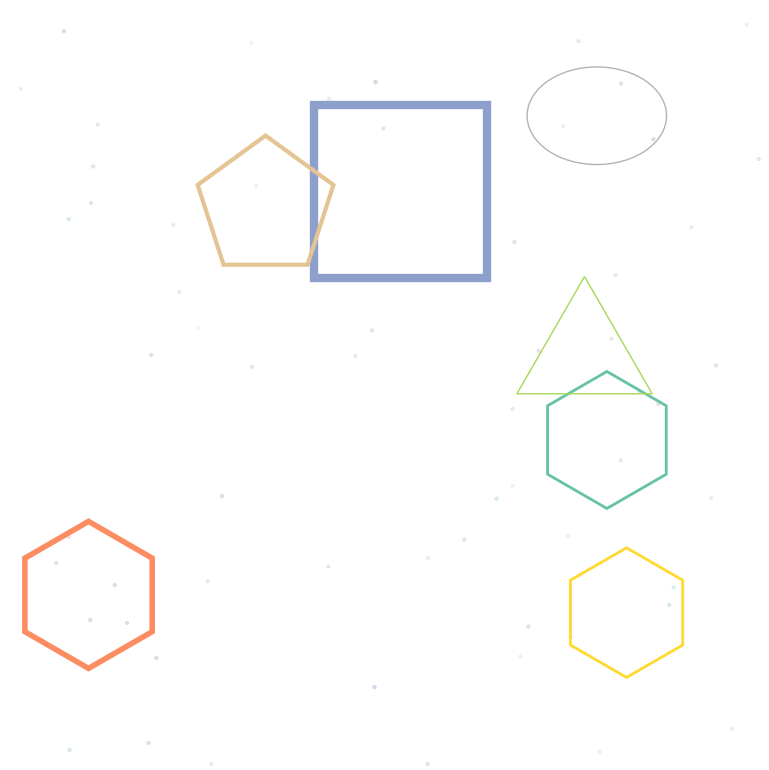[{"shape": "hexagon", "thickness": 1, "radius": 0.44, "center": [0.788, 0.429]}, {"shape": "hexagon", "thickness": 2, "radius": 0.48, "center": [0.115, 0.227]}, {"shape": "square", "thickness": 3, "radius": 0.56, "center": [0.52, 0.751]}, {"shape": "triangle", "thickness": 0.5, "radius": 0.51, "center": [0.759, 0.539]}, {"shape": "hexagon", "thickness": 1, "radius": 0.42, "center": [0.814, 0.204]}, {"shape": "pentagon", "thickness": 1.5, "radius": 0.46, "center": [0.345, 0.731]}, {"shape": "oval", "thickness": 0.5, "radius": 0.45, "center": [0.775, 0.85]}]